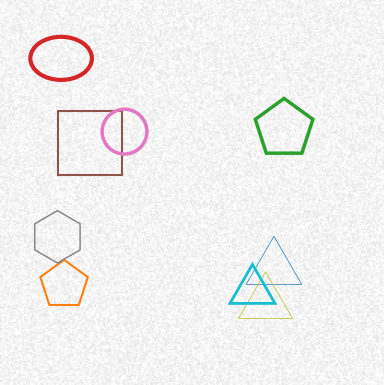[{"shape": "triangle", "thickness": 0.5, "radius": 0.42, "center": [0.711, 0.303]}, {"shape": "pentagon", "thickness": 1.5, "radius": 0.32, "center": [0.166, 0.26]}, {"shape": "pentagon", "thickness": 2.5, "radius": 0.39, "center": [0.738, 0.666]}, {"shape": "oval", "thickness": 3, "radius": 0.4, "center": [0.159, 0.848]}, {"shape": "square", "thickness": 1.5, "radius": 0.42, "center": [0.234, 0.628]}, {"shape": "circle", "thickness": 2.5, "radius": 0.29, "center": [0.323, 0.658]}, {"shape": "hexagon", "thickness": 1, "radius": 0.34, "center": [0.149, 0.385]}, {"shape": "triangle", "thickness": 0.5, "radius": 0.4, "center": [0.69, 0.213]}, {"shape": "triangle", "thickness": 2, "radius": 0.34, "center": [0.656, 0.246]}]